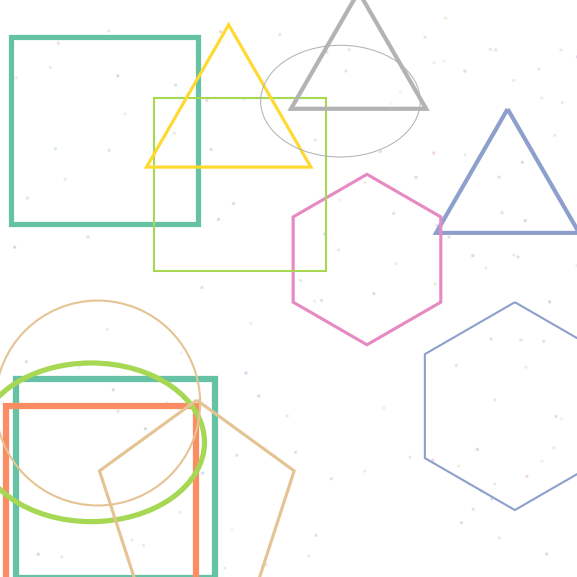[{"shape": "square", "thickness": 3, "radius": 0.86, "center": [0.199, 0.171]}, {"shape": "square", "thickness": 2.5, "radius": 0.81, "center": [0.181, 0.773]}, {"shape": "square", "thickness": 3, "radius": 0.82, "center": [0.175, 0.131]}, {"shape": "triangle", "thickness": 2, "radius": 0.72, "center": [0.879, 0.667]}, {"shape": "hexagon", "thickness": 1, "radius": 0.9, "center": [0.892, 0.296]}, {"shape": "hexagon", "thickness": 1.5, "radius": 0.74, "center": [0.635, 0.55]}, {"shape": "oval", "thickness": 2.5, "radius": 0.98, "center": [0.158, 0.233]}, {"shape": "square", "thickness": 1, "radius": 0.75, "center": [0.416, 0.68]}, {"shape": "triangle", "thickness": 1.5, "radius": 0.82, "center": [0.396, 0.792]}, {"shape": "pentagon", "thickness": 1.5, "radius": 0.89, "center": [0.341, 0.129]}, {"shape": "circle", "thickness": 1, "radius": 0.89, "center": [0.169, 0.301]}, {"shape": "oval", "thickness": 0.5, "radius": 0.69, "center": [0.589, 0.824]}, {"shape": "triangle", "thickness": 2, "radius": 0.68, "center": [0.621, 0.878]}]